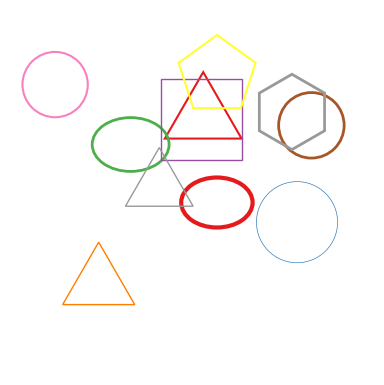[{"shape": "triangle", "thickness": 1.5, "radius": 0.58, "center": [0.528, 0.698]}, {"shape": "oval", "thickness": 3, "radius": 0.46, "center": [0.563, 0.474]}, {"shape": "circle", "thickness": 0.5, "radius": 0.53, "center": [0.771, 0.423]}, {"shape": "oval", "thickness": 2, "radius": 0.5, "center": [0.339, 0.625]}, {"shape": "square", "thickness": 1, "radius": 0.53, "center": [0.523, 0.689]}, {"shape": "triangle", "thickness": 1, "radius": 0.54, "center": [0.256, 0.263]}, {"shape": "pentagon", "thickness": 1.5, "radius": 0.53, "center": [0.564, 0.804]}, {"shape": "circle", "thickness": 2, "radius": 0.43, "center": [0.809, 0.674]}, {"shape": "circle", "thickness": 1.5, "radius": 0.42, "center": [0.143, 0.78]}, {"shape": "hexagon", "thickness": 2, "radius": 0.49, "center": [0.758, 0.709]}, {"shape": "triangle", "thickness": 1, "radius": 0.51, "center": [0.414, 0.515]}]